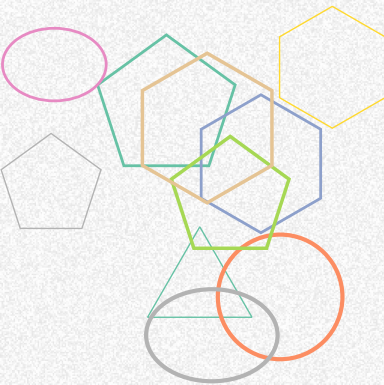[{"shape": "pentagon", "thickness": 2, "radius": 0.94, "center": [0.432, 0.721]}, {"shape": "triangle", "thickness": 1, "radius": 0.78, "center": [0.519, 0.254]}, {"shape": "circle", "thickness": 3, "radius": 0.81, "center": [0.728, 0.229]}, {"shape": "hexagon", "thickness": 2, "radius": 0.9, "center": [0.678, 0.575]}, {"shape": "oval", "thickness": 2, "radius": 0.67, "center": [0.141, 0.832]}, {"shape": "pentagon", "thickness": 2.5, "radius": 0.8, "center": [0.598, 0.485]}, {"shape": "hexagon", "thickness": 1, "radius": 0.79, "center": [0.863, 0.825]}, {"shape": "hexagon", "thickness": 2.5, "radius": 0.97, "center": [0.538, 0.667]}, {"shape": "pentagon", "thickness": 1, "radius": 0.68, "center": [0.133, 0.517]}, {"shape": "oval", "thickness": 3, "radius": 0.85, "center": [0.55, 0.129]}]